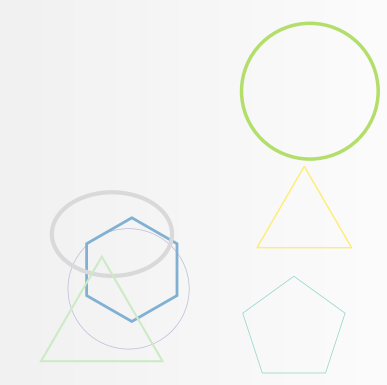[{"shape": "pentagon", "thickness": 0.5, "radius": 0.69, "center": [0.758, 0.144]}, {"shape": "circle", "thickness": 0.5, "radius": 0.78, "center": [0.332, 0.25]}, {"shape": "hexagon", "thickness": 2, "radius": 0.67, "center": [0.34, 0.3]}, {"shape": "circle", "thickness": 2.5, "radius": 0.88, "center": [0.8, 0.763]}, {"shape": "oval", "thickness": 3, "radius": 0.78, "center": [0.289, 0.392]}, {"shape": "triangle", "thickness": 1.5, "radius": 0.9, "center": [0.263, 0.152]}, {"shape": "triangle", "thickness": 1, "radius": 0.7, "center": [0.785, 0.427]}]